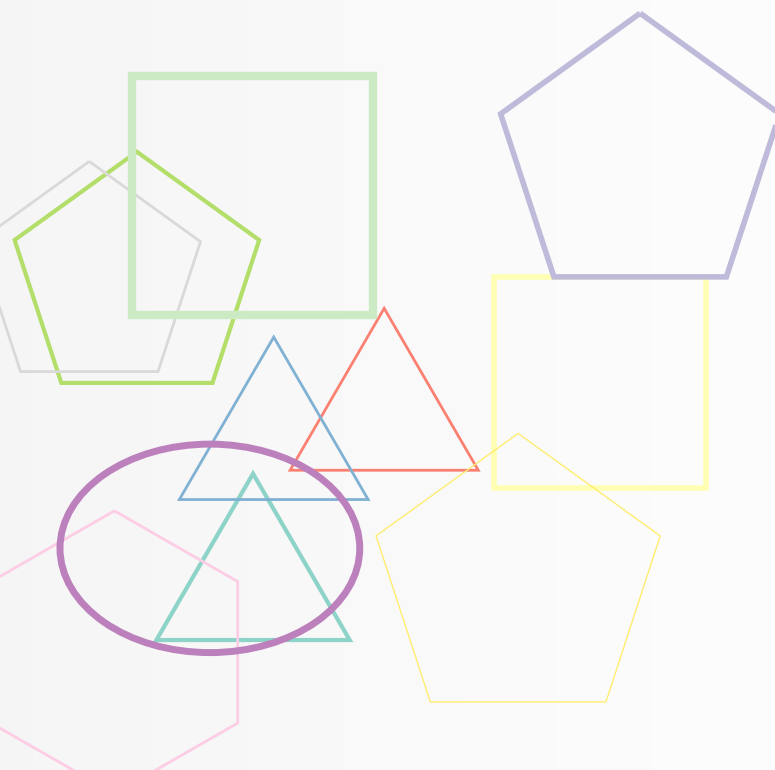[{"shape": "triangle", "thickness": 1.5, "radius": 0.72, "center": [0.327, 0.241]}, {"shape": "square", "thickness": 2, "radius": 0.69, "center": [0.774, 0.503]}, {"shape": "pentagon", "thickness": 2, "radius": 0.95, "center": [0.826, 0.794]}, {"shape": "triangle", "thickness": 1, "radius": 0.7, "center": [0.496, 0.459]}, {"shape": "triangle", "thickness": 1, "radius": 0.7, "center": [0.353, 0.422]}, {"shape": "pentagon", "thickness": 1.5, "radius": 0.83, "center": [0.177, 0.637]}, {"shape": "hexagon", "thickness": 1, "radius": 0.92, "center": [0.148, 0.153]}, {"shape": "pentagon", "thickness": 1, "radius": 0.75, "center": [0.115, 0.64]}, {"shape": "oval", "thickness": 2.5, "radius": 0.97, "center": [0.271, 0.288]}, {"shape": "square", "thickness": 3, "radius": 0.78, "center": [0.326, 0.746]}, {"shape": "pentagon", "thickness": 0.5, "radius": 0.96, "center": [0.669, 0.244]}]